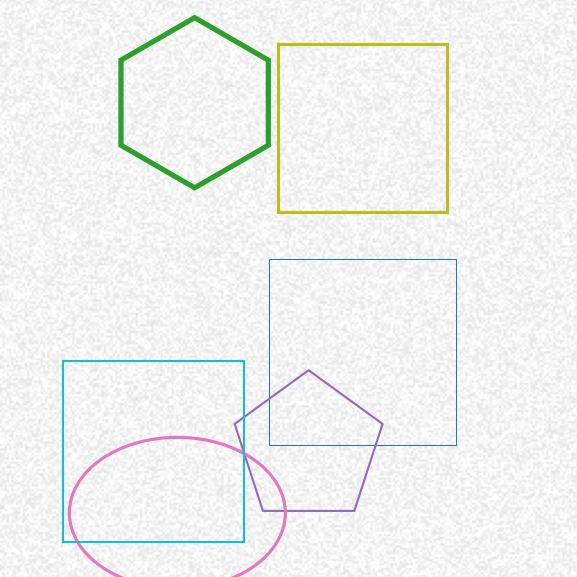[{"shape": "square", "thickness": 0.5, "radius": 0.81, "center": [0.628, 0.389]}, {"shape": "hexagon", "thickness": 2.5, "radius": 0.74, "center": [0.337, 0.821]}, {"shape": "pentagon", "thickness": 1, "radius": 0.67, "center": [0.534, 0.223]}, {"shape": "oval", "thickness": 1.5, "radius": 0.94, "center": [0.307, 0.111]}, {"shape": "square", "thickness": 1.5, "radius": 0.73, "center": [0.628, 0.777]}, {"shape": "square", "thickness": 1, "radius": 0.78, "center": [0.266, 0.218]}]